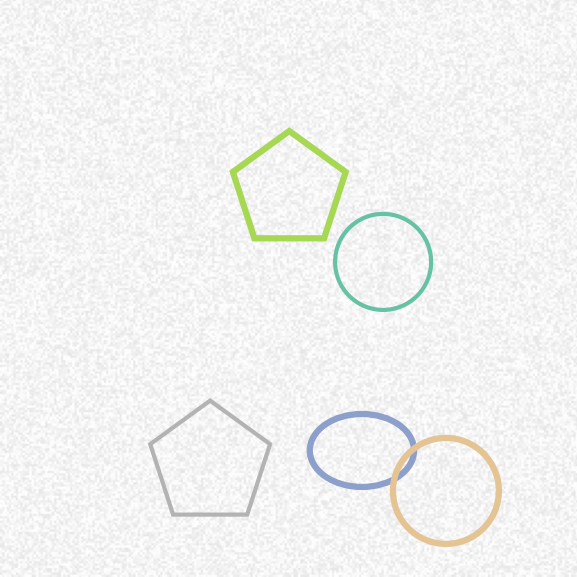[{"shape": "circle", "thickness": 2, "radius": 0.42, "center": [0.663, 0.546]}, {"shape": "oval", "thickness": 3, "radius": 0.45, "center": [0.627, 0.219]}, {"shape": "pentagon", "thickness": 3, "radius": 0.51, "center": [0.501, 0.67]}, {"shape": "circle", "thickness": 3, "radius": 0.46, "center": [0.772, 0.149]}, {"shape": "pentagon", "thickness": 2, "radius": 0.55, "center": [0.364, 0.196]}]